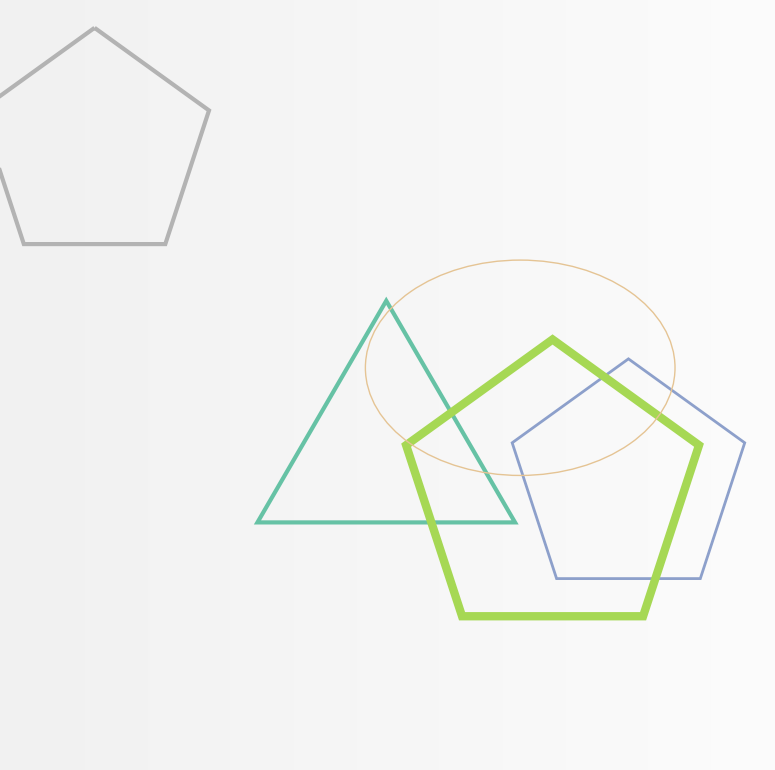[{"shape": "triangle", "thickness": 1.5, "radius": 0.96, "center": [0.498, 0.417]}, {"shape": "pentagon", "thickness": 1, "radius": 0.79, "center": [0.811, 0.376]}, {"shape": "pentagon", "thickness": 3, "radius": 0.99, "center": [0.713, 0.36]}, {"shape": "oval", "thickness": 0.5, "radius": 1.0, "center": [0.671, 0.522]}, {"shape": "pentagon", "thickness": 1.5, "radius": 0.78, "center": [0.122, 0.809]}]